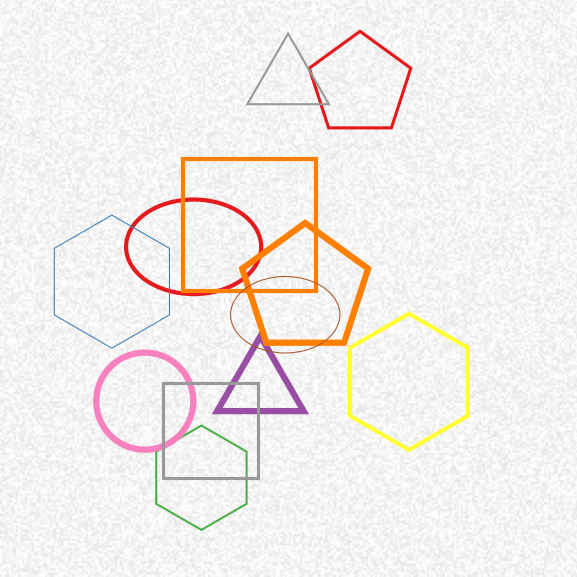[{"shape": "oval", "thickness": 2, "radius": 0.58, "center": [0.335, 0.572]}, {"shape": "pentagon", "thickness": 1.5, "radius": 0.46, "center": [0.623, 0.852]}, {"shape": "hexagon", "thickness": 0.5, "radius": 0.58, "center": [0.194, 0.511]}, {"shape": "hexagon", "thickness": 1, "radius": 0.45, "center": [0.349, 0.172]}, {"shape": "triangle", "thickness": 3, "radius": 0.43, "center": [0.451, 0.33]}, {"shape": "pentagon", "thickness": 3, "radius": 0.57, "center": [0.528, 0.498]}, {"shape": "square", "thickness": 2, "radius": 0.57, "center": [0.432, 0.609]}, {"shape": "hexagon", "thickness": 2, "radius": 0.59, "center": [0.708, 0.338]}, {"shape": "oval", "thickness": 0.5, "radius": 0.47, "center": [0.494, 0.454]}, {"shape": "circle", "thickness": 3, "radius": 0.42, "center": [0.251, 0.305]}, {"shape": "triangle", "thickness": 1, "radius": 0.41, "center": [0.499, 0.859]}, {"shape": "square", "thickness": 1.5, "radius": 0.41, "center": [0.365, 0.254]}]